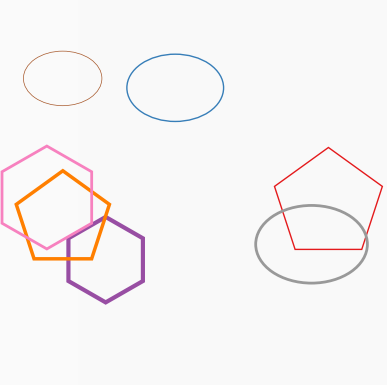[{"shape": "pentagon", "thickness": 1, "radius": 0.73, "center": [0.848, 0.471]}, {"shape": "oval", "thickness": 1, "radius": 0.62, "center": [0.452, 0.772]}, {"shape": "hexagon", "thickness": 3, "radius": 0.55, "center": [0.273, 0.326]}, {"shape": "pentagon", "thickness": 2.5, "radius": 0.63, "center": [0.162, 0.43]}, {"shape": "oval", "thickness": 0.5, "radius": 0.51, "center": [0.162, 0.796]}, {"shape": "hexagon", "thickness": 2, "radius": 0.67, "center": [0.121, 0.487]}, {"shape": "oval", "thickness": 2, "radius": 0.72, "center": [0.804, 0.366]}]